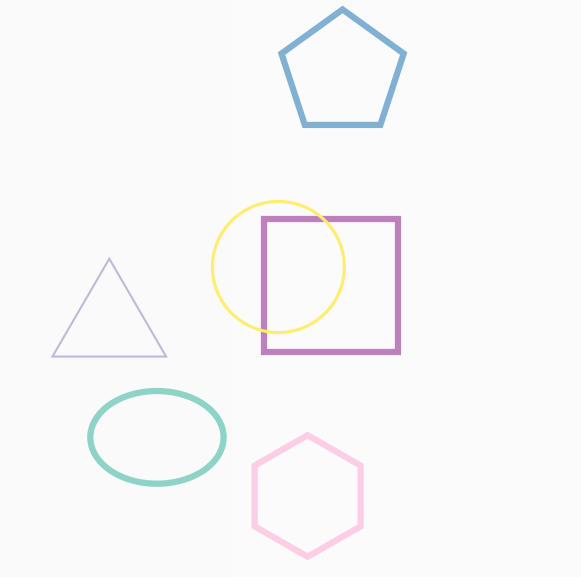[{"shape": "oval", "thickness": 3, "radius": 0.57, "center": [0.27, 0.242]}, {"shape": "triangle", "thickness": 1, "radius": 0.56, "center": [0.188, 0.438]}, {"shape": "pentagon", "thickness": 3, "radius": 0.55, "center": [0.589, 0.872]}, {"shape": "hexagon", "thickness": 3, "radius": 0.53, "center": [0.529, 0.14]}, {"shape": "square", "thickness": 3, "radius": 0.58, "center": [0.569, 0.505]}, {"shape": "circle", "thickness": 1.5, "radius": 0.57, "center": [0.479, 0.537]}]